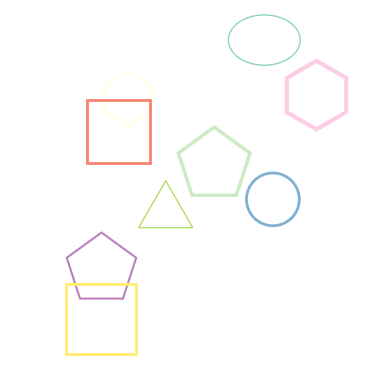[{"shape": "oval", "thickness": 1, "radius": 0.47, "center": [0.687, 0.896]}, {"shape": "hexagon", "thickness": 0.5, "radius": 0.35, "center": [0.334, 0.743]}, {"shape": "square", "thickness": 2, "radius": 0.41, "center": [0.309, 0.659]}, {"shape": "circle", "thickness": 2, "radius": 0.34, "center": [0.709, 0.482]}, {"shape": "triangle", "thickness": 1, "radius": 0.41, "center": [0.43, 0.449]}, {"shape": "hexagon", "thickness": 3, "radius": 0.45, "center": [0.822, 0.753]}, {"shape": "pentagon", "thickness": 1.5, "radius": 0.47, "center": [0.264, 0.301]}, {"shape": "pentagon", "thickness": 2.5, "radius": 0.49, "center": [0.556, 0.572]}, {"shape": "square", "thickness": 2, "radius": 0.45, "center": [0.262, 0.171]}]